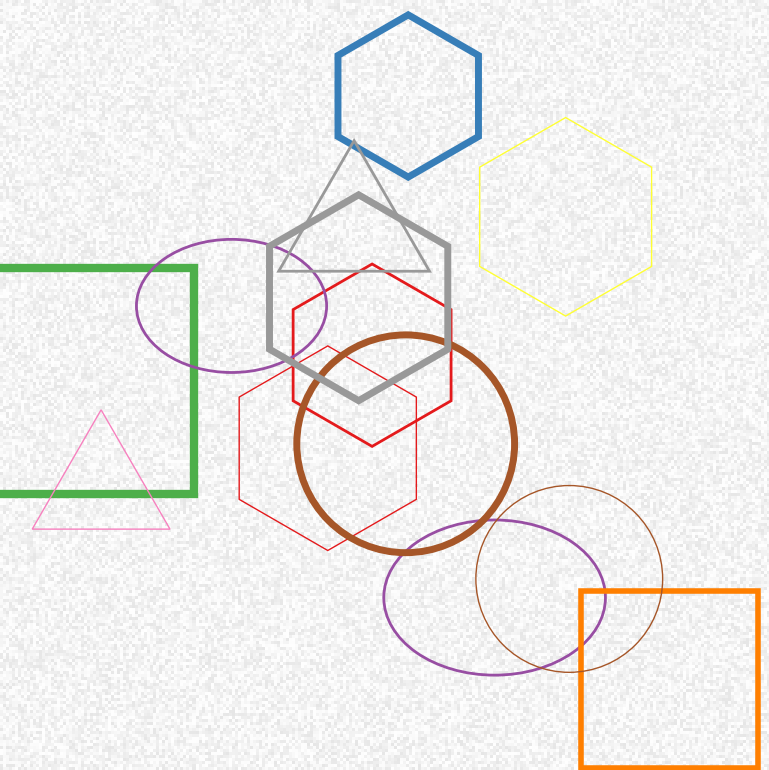[{"shape": "hexagon", "thickness": 0.5, "radius": 0.66, "center": [0.426, 0.418]}, {"shape": "hexagon", "thickness": 1, "radius": 0.59, "center": [0.483, 0.539]}, {"shape": "hexagon", "thickness": 2.5, "radius": 0.53, "center": [0.53, 0.875]}, {"shape": "square", "thickness": 3, "radius": 0.73, "center": [0.106, 0.505]}, {"shape": "oval", "thickness": 1, "radius": 0.62, "center": [0.301, 0.603]}, {"shape": "oval", "thickness": 1, "radius": 0.72, "center": [0.642, 0.224]}, {"shape": "square", "thickness": 2, "radius": 0.57, "center": [0.869, 0.117]}, {"shape": "hexagon", "thickness": 0.5, "radius": 0.64, "center": [0.735, 0.718]}, {"shape": "circle", "thickness": 0.5, "radius": 0.61, "center": [0.739, 0.248]}, {"shape": "circle", "thickness": 2.5, "radius": 0.71, "center": [0.527, 0.424]}, {"shape": "triangle", "thickness": 0.5, "radius": 0.52, "center": [0.131, 0.364]}, {"shape": "triangle", "thickness": 1, "radius": 0.57, "center": [0.46, 0.704]}, {"shape": "hexagon", "thickness": 2.5, "radius": 0.67, "center": [0.466, 0.613]}]